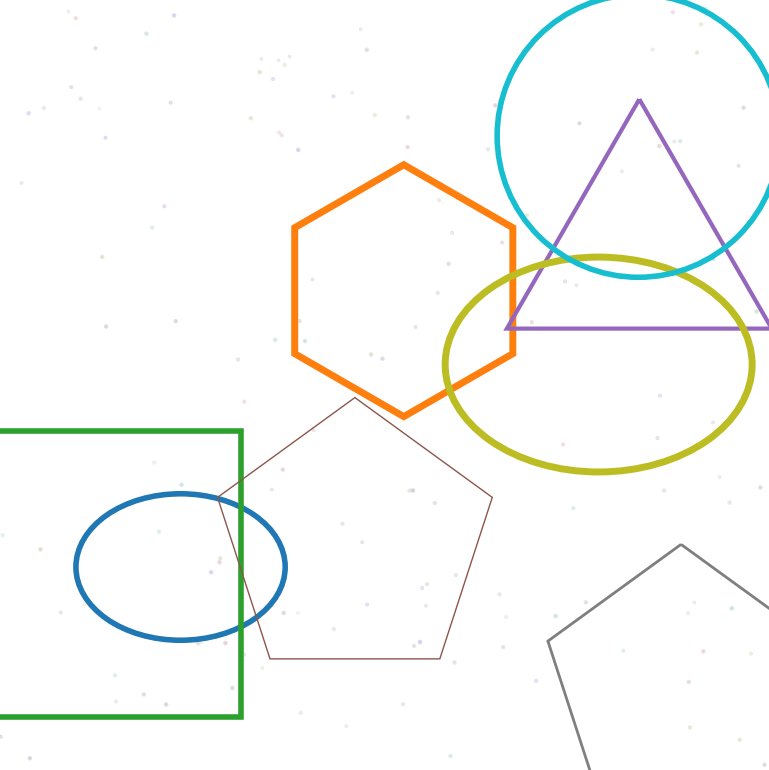[{"shape": "oval", "thickness": 2, "radius": 0.68, "center": [0.234, 0.264]}, {"shape": "hexagon", "thickness": 2.5, "radius": 0.82, "center": [0.524, 0.622]}, {"shape": "square", "thickness": 2, "radius": 0.93, "center": [0.128, 0.255]}, {"shape": "triangle", "thickness": 1.5, "radius": 0.99, "center": [0.83, 0.673]}, {"shape": "pentagon", "thickness": 0.5, "radius": 0.94, "center": [0.461, 0.296]}, {"shape": "pentagon", "thickness": 1, "radius": 0.91, "center": [0.884, 0.111]}, {"shape": "oval", "thickness": 2.5, "radius": 1.0, "center": [0.777, 0.527]}, {"shape": "circle", "thickness": 2, "radius": 0.92, "center": [0.829, 0.823]}]